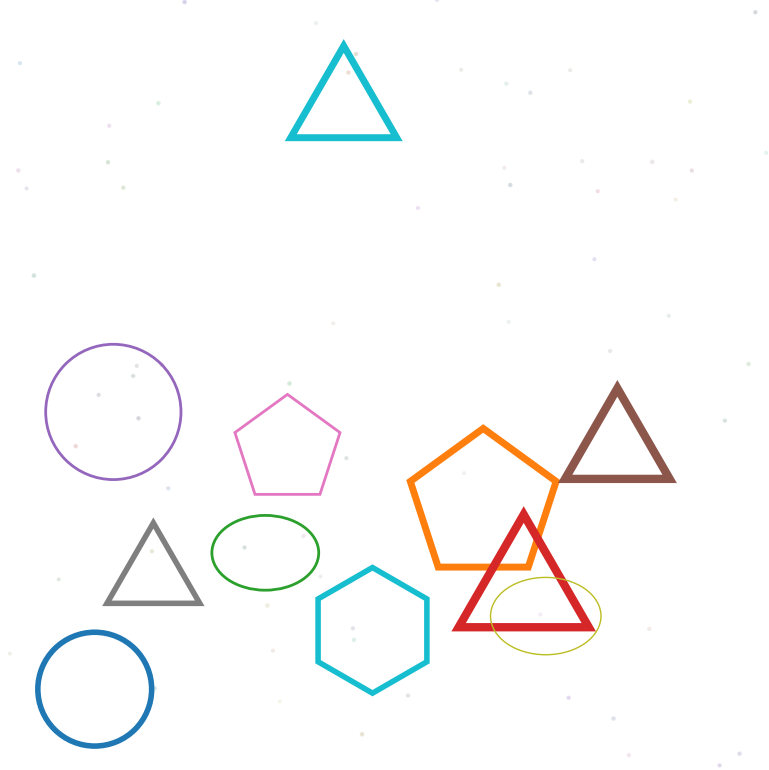[{"shape": "circle", "thickness": 2, "radius": 0.37, "center": [0.123, 0.105]}, {"shape": "pentagon", "thickness": 2.5, "radius": 0.5, "center": [0.628, 0.344]}, {"shape": "oval", "thickness": 1, "radius": 0.35, "center": [0.345, 0.282]}, {"shape": "triangle", "thickness": 3, "radius": 0.49, "center": [0.68, 0.234]}, {"shape": "circle", "thickness": 1, "radius": 0.44, "center": [0.147, 0.465]}, {"shape": "triangle", "thickness": 3, "radius": 0.39, "center": [0.802, 0.417]}, {"shape": "pentagon", "thickness": 1, "radius": 0.36, "center": [0.373, 0.416]}, {"shape": "triangle", "thickness": 2, "radius": 0.35, "center": [0.199, 0.251]}, {"shape": "oval", "thickness": 0.5, "radius": 0.36, "center": [0.709, 0.2]}, {"shape": "triangle", "thickness": 2.5, "radius": 0.4, "center": [0.446, 0.861]}, {"shape": "hexagon", "thickness": 2, "radius": 0.41, "center": [0.484, 0.181]}]